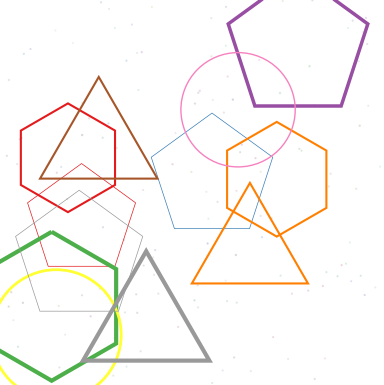[{"shape": "pentagon", "thickness": 0.5, "radius": 0.74, "center": [0.212, 0.428]}, {"shape": "hexagon", "thickness": 1.5, "radius": 0.71, "center": [0.176, 0.59]}, {"shape": "pentagon", "thickness": 0.5, "radius": 0.83, "center": [0.551, 0.54]}, {"shape": "hexagon", "thickness": 3, "radius": 0.97, "center": [0.134, 0.204]}, {"shape": "pentagon", "thickness": 2.5, "radius": 0.95, "center": [0.774, 0.879]}, {"shape": "hexagon", "thickness": 1.5, "radius": 0.74, "center": [0.719, 0.534]}, {"shape": "triangle", "thickness": 1.5, "radius": 0.87, "center": [0.649, 0.351]}, {"shape": "circle", "thickness": 2, "radius": 0.84, "center": [0.146, 0.131]}, {"shape": "triangle", "thickness": 1.5, "radius": 0.88, "center": [0.257, 0.624]}, {"shape": "circle", "thickness": 1, "radius": 0.74, "center": [0.618, 0.715]}, {"shape": "pentagon", "thickness": 0.5, "radius": 0.87, "center": [0.206, 0.332]}, {"shape": "triangle", "thickness": 3, "radius": 0.95, "center": [0.38, 0.158]}]